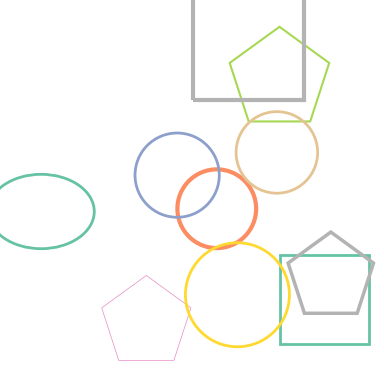[{"shape": "square", "thickness": 2, "radius": 0.58, "center": [0.842, 0.222]}, {"shape": "oval", "thickness": 2, "radius": 0.69, "center": [0.107, 0.451]}, {"shape": "circle", "thickness": 3, "radius": 0.51, "center": [0.563, 0.458]}, {"shape": "circle", "thickness": 2, "radius": 0.55, "center": [0.46, 0.545]}, {"shape": "pentagon", "thickness": 0.5, "radius": 0.61, "center": [0.38, 0.163]}, {"shape": "pentagon", "thickness": 1.5, "radius": 0.68, "center": [0.726, 0.794]}, {"shape": "circle", "thickness": 2, "radius": 0.68, "center": [0.617, 0.234]}, {"shape": "circle", "thickness": 2, "radius": 0.53, "center": [0.719, 0.604]}, {"shape": "square", "thickness": 3, "radius": 0.72, "center": [0.646, 0.885]}, {"shape": "pentagon", "thickness": 2.5, "radius": 0.58, "center": [0.859, 0.281]}]